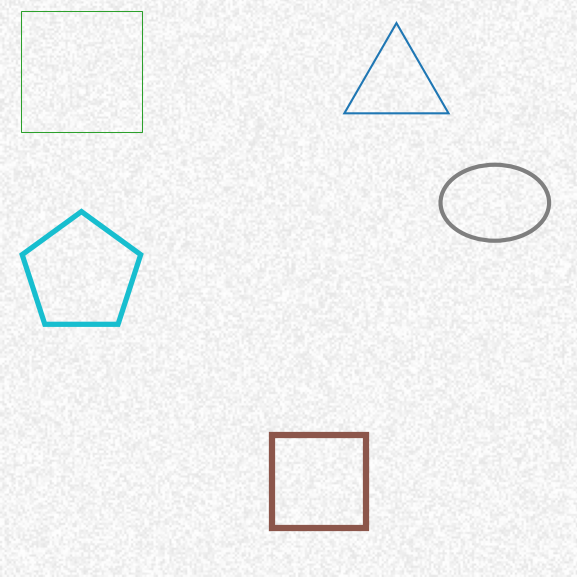[{"shape": "triangle", "thickness": 1, "radius": 0.52, "center": [0.687, 0.855]}, {"shape": "square", "thickness": 0.5, "radius": 0.52, "center": [0.141, 0.876]}, {"shape": "square", "thickness": 3, "radius": 0.41, "center": [0.552, 0.165]}, {"shape": "oval", "thickness": 2, "radius": 0.47, "center": [0.857, 0.648]}, {"shape": "pentagon", "thickness": 2.5, "radius": 0.54, "center": [0.141, 0.525]}]